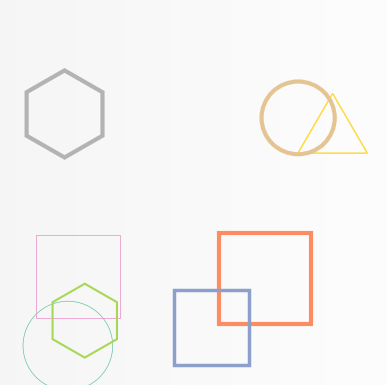[{"shape": "circle", "thickness": 0.5, "radius": 0.58, "center": [0.175, 0.102]}, {"shape": "square", "thickness": 3, "radius": 0.59, "center": [0.684, 0.277]}, {"shape": "square", "thickness": 2.5, "radius": 0.49, "center": [0.546, 0.149]}, {"shape": "square", "thickness": 0.5, "radius": 0.54, "center": [0.201, 0.282]}, {"shape": "hexagon", "thickness": 1.5, "radius": 0.48, "center": [0.219, 0.167]}, {"shape": "triangle", "thickness": 1, "radius": 0.52, "center": [0.858, 0.654]}, {"shape": "circle", "thickness": 3, "radius": 0.47, "center": [0.769, 0.694]}, {"shape": "hexagon", "thickness": 3, "radius": 0.57, "center": [0.167, 0.704]}]